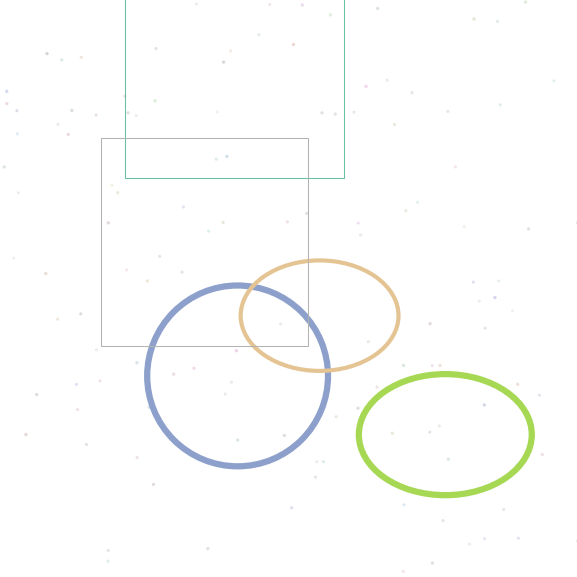[{"shape": "square", "thickness": 0.5, "radius": 0.95, "center": [0.406, 0.881]}, {"shape": "circle", "thickness": 3, "radius": 0.78, "center": [0.411, 0.348]}, {"shape": "oval", "thickness": 3, "radius": 0.75, "center": [0.771, 0.247]}, {"shape": "oval", "thickness": 2, "radius": 0.68, "center": [0.553, 0.453]}, {"shape": "square", "thickness": 0.5, "radius": 0.9, "center": [0.354, 0.58]}]